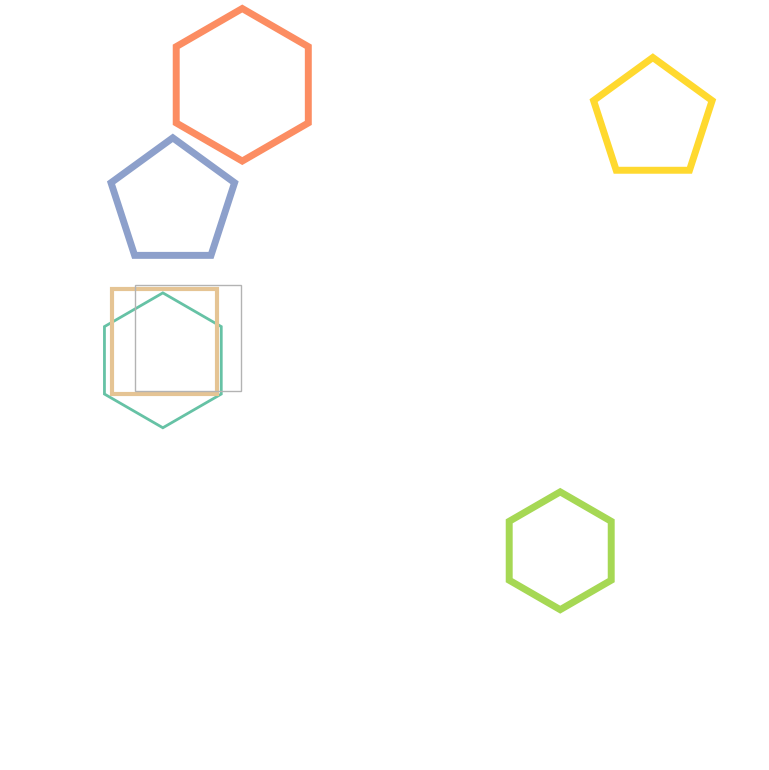[{"shape": "hexagon", "thickness": 1, "radius": 0.44, "center": [0.212, 0.532]}, {"shape": "hexagon", "thickness": 2.5, "radius": 0.5, "center": [0.315, 0.89]}, {"shape": "pentagon", "thickness": 2.5, "radius": 0.42, "center": [0.224, 0.737]}, {"shape": "hexagon", "thickness": 2.5, "radius": 0.38, "center": [0.728, 0.285]}, {"shape": "pentagon", "thickness": 2.5, "radius": 0.4, "center": [0.848, 0.844]}, {"shape": "square", "thickness": 1.5, "radius": 0.34, "center": [0.214, 0.556]}, {"shape": "square", "thickness": 0.5, "radius": 0.35, "center": [0.244, 0.561]}]